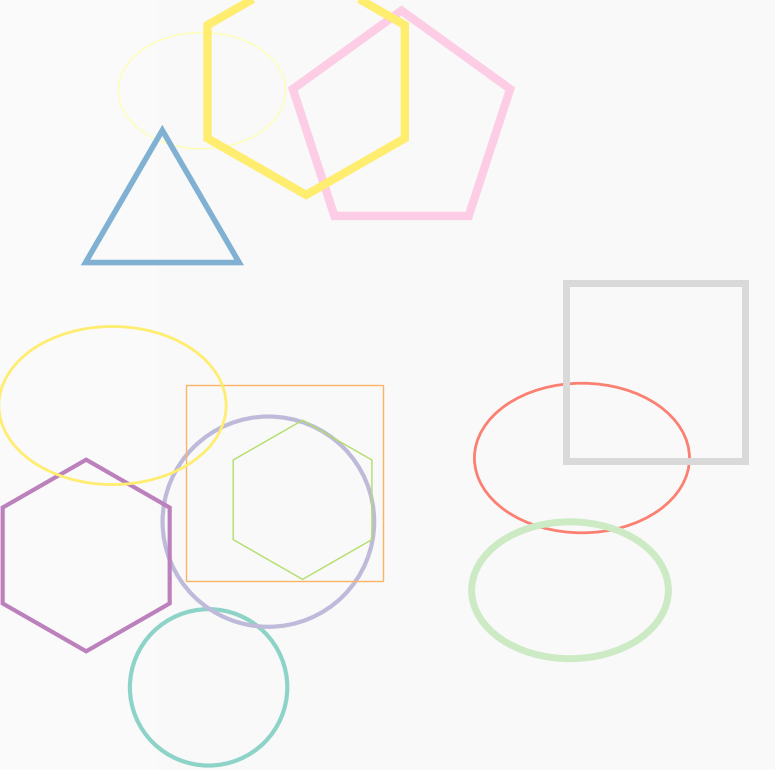[{"shape": "circle", "thickness": 1.5, "radius": 0.51, "center": [0.269, 0.107]}, {"shape": "oval", "thickness": 0.5, "radius": 0.54, "center": [0.261, 0.882]}, {"shape": "circle", "thickness": 1.5, "radius": 0.68, "center": [0.346, 0.323]}, {"shape": "oval", "thickness": 1, "radius": 0.69, "center": [0.751, 0.405]}, {"shape": "triangle", "thickness": 2, "radius": 0.57, "center": [0.209, 0.716]}, {"shape": "square", "thickness": 0.5, "radius": 0.64, "center": [0.367, 0.373]}, {"shape": "hexagon", "thickness": 0.5, "radius": 0.52, "center": [0.39, 0.351]}, {"shape": "pentagon", "thickness": 3, "radius": 0.74, "center": [0.518, 0.839]}, {"shape": "square", "thickness": 2.5, "radius": 0.58, "center": [0.846, 0.517]}, {"shape": "hexagon", "thickness": 1.5, "radius": 0.62, "center": [0.111, 0.279]}, {"shape": "oval", "thickness": 2.5, "radius": 0.63, "center": [0.735, 0.233]}, {"shape": "hexagon", "thickness": 3, "radius": 0.73, "center": [0.395, 0.894]}, {"shape": "oval", "thickness": 1, "radius": 0.73, "center": [0.145, 0.473]}]